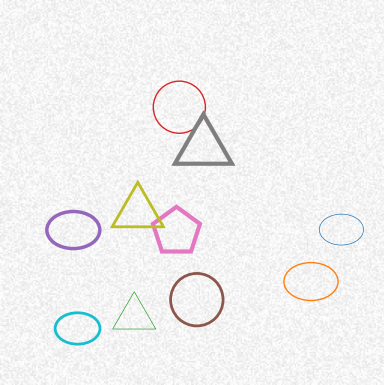[{"shape": "oval", "thickness": 0.5, "radius": 0.29, "center": [0.887, 0.404]}, {"shape": "oval", "thickness": 1, "radius": 0.35, "center": [0.808, 0.269]}, {"shape": "triangle", "thickness": 0.5, "radius": 0.32, "center": [0.349, 0.178]}, {"shape": "circle", "thickness": 1, "radius": 0.34, "center": [0.466, 0.722]}, {"shape": "oval", "thickness": 2.5, "radius": 0.34, "center": [0.191, 0.402]}, {"shape": "circle", "thickness": 2, "radius": 0.34, "center": [0.511, 0.222]}, {"shape": "pentagon", "thickness": 3, "radius": 0.32, "center": [0.458, 0.399]}, {"shape": "triangle", "thickness": 3, "radius": 0.43, "center": [0.528, 0.618]}, {"shape": "triangle", "thickness": 2, "radius": 0.38, "center": [0.358, 0.449]}, {"shape": "oval", "thickness": 2, "radius": 0.29, "center": [0.201, 0.147]}]